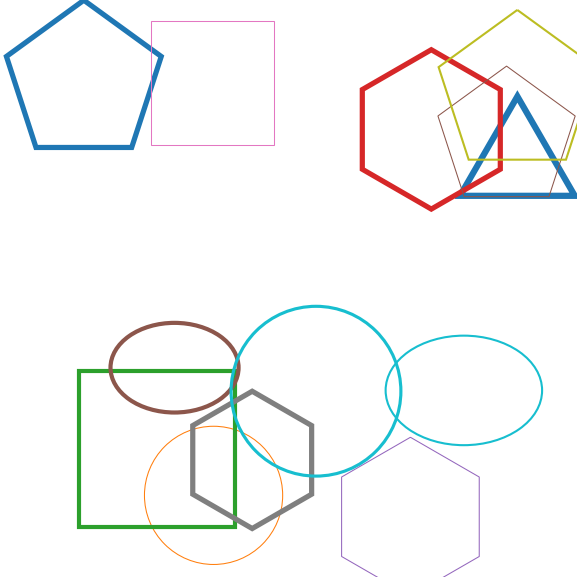[{"shape": "triangle", "thickness": 3, "radius": 0.57, "center": [0.896, 0.717]}, {"shape": "pentagon", "thickness": 2.5, "radius": 0.7, "center": [0.145, 0.858]}, {"shape": "circle", "thickness": 0.5, "radius": 0.6, "center": [0.37, 0.141]}, {"shape": "square", "thickness": 2, "radius": 0.67, "center": [0.273, 0.222]}, {"shape": "hexagon", "thickness": 2.5, "radius": 0.69, "center": [0.747, 0.775]}, {"shape": "hexagon", "thickness": 0.5, "radius": 0.69, "center": [0.711, 0.104]}, {"shape": "pentagon", "thickness": 0.5, "radius": 0.62, "center": [0.877, 0.76]}, {"shape": "oval", "thickness": 2, "radius": 0.55, "center": [0.302, 0.362]}, {"shape": "square", "thickness": 0.5, "radius": 0.54, "center": [0.368, 0.855]}, {"shape": "hexagon", "thickness": 2.5, "radius": 0.59, "center": [0.437, 0.203]}, {"shape": "pentagon", "thickness": 1, "radius": 0.72, "center": [0.896, 0.839]}, {"shape": "circle", "thickness": 1.5, "radius": 0.74, "center": [0.547, 0.322]}, {"shape": "oval", "thickness": 1, "radius": 0.68, "center": [0.803, 0.323]}]